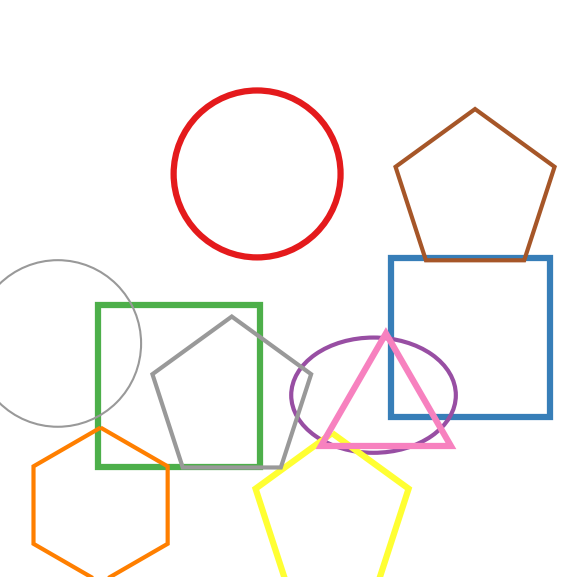[{"shape": "circle", "thickness": 3, "radius": 0.72, "center": [0.445, 0.698]}, {"shape": "square", "thickness": 3, "radius": 0.69, "center": [0.815, 0.415]}, {"shape": "square", "thickness": 3, "radius": 0.7, "center": [0.31, 0.331]}, {"shape": "oval", "thickness": 2, "radius": 0.71, "center": [0.647, 0.315]}, {"shape": "hexagon", "thickness": 2, "radius": 0.67, "center": [0.174, 0.125]}, {"shape": "pentagon", "thickness": 3, "radius": 0.7, "center": [0.575, 0.11]}, {"shape": "pentagon", "thickness": 2, "radius": 0.72, "center": [0.823, 0.666]}, {"shape": "triangle", "thickness": 3, "radius": 0.65, "center": [0.668, 0.292]}, {"shape": "pentagon", "thickness": 2, "radius": 0.72, "center": [0.401, 0.307]}, {"shape": "circle", "thickness": 1, "radius": 0.72, "center": [0.1, 0.404]}]